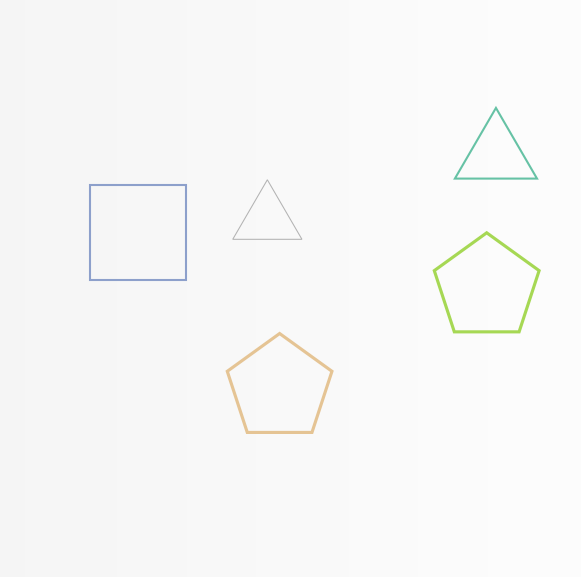[{"shape": "triangle", "thickness": 1, "radius": 0.41, "center": [0.853, 0.731]}, {"shape": "square", "thickness": 1, "radius": 0.41, "center": [0.238, 0.596]}, {"shape": "pentagon", "thickness": 1.5, "radius": 0.47, "center": [0.837, 0.501]}, {"shape": "pentagon", "thickness": 1.5, "radius": 0.47, "center": [0.481, 0.327]}, {"shape": "triangle", "thickness": 0.5, "radius": 0.34, "center": [0.46, 0.619]}]